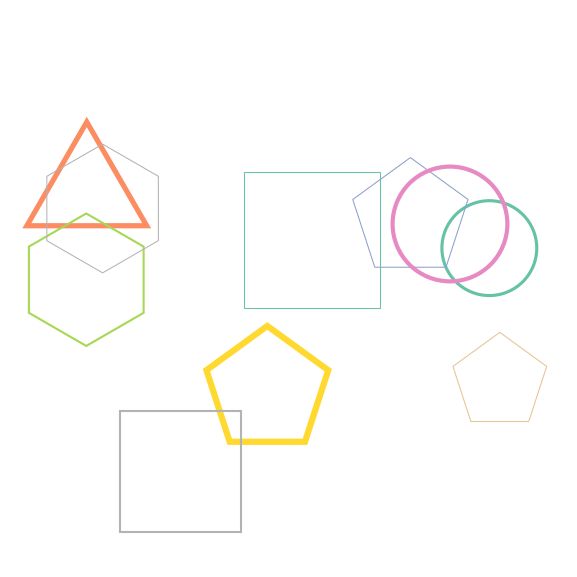[{"shape": "square", "thickness": 0.5, "radius": 0.59, "center": [0.54, 0.584]}, {"shape": "circle", "thickness": 1.5, "radius": 0.41, "center": [0.847, 0.569]}, {"shape": "triangle", "thickness": 2.5, "radius": 0.6, "center": [0.15, 0.668]}, {"shape": "pentagon", "thickness": 0.5, "radius": 0.52, "center": [0.711, 0.621]}, {"shape": "circle", "thickness": 2, "radius": 0.5, "center": [0.779, 0.611]}, {"shape": "hexagon", "thickness": 1, "radius": 0.57, "center": [0.149, 0.515]}, {"shape": "pentagon", "thickness": 3, "radius": 0.55, "center": [0.463, 0.324]}, {"shape": "pentagon", "thickness": 0.5, "radius": 0.43, "center": [0.865, 0.338]}, {"shape": "hexagon", "thickness": 0.5, "radius": 0.56, "center": [0.178, 0.638]}, {"shape": "square", "thickness": 1, "radius": 0.52, "center": [0.312, 0.183]}]